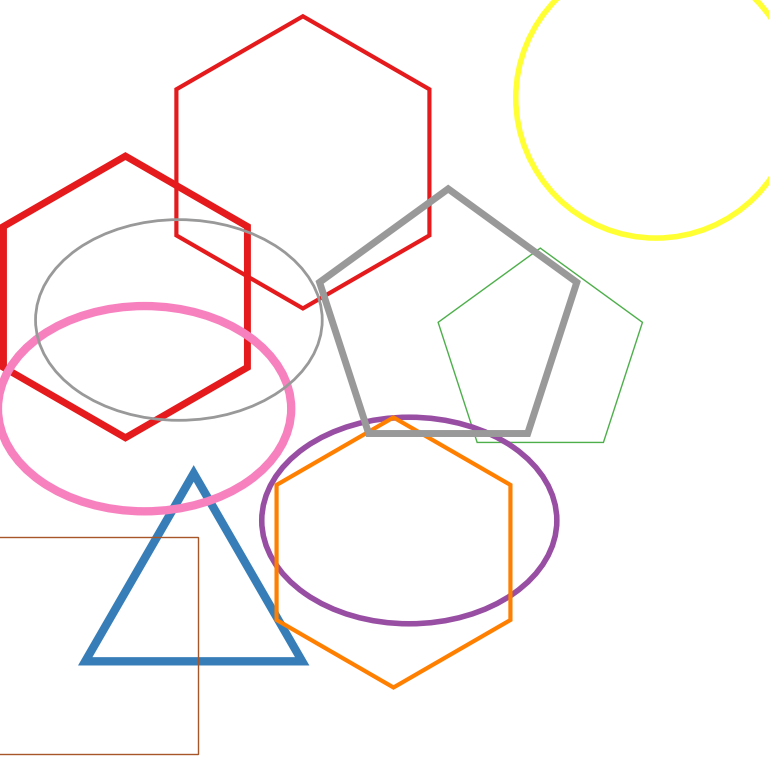[{"shape": "hexagon", "thickness": 2.5, "radius": 0.91, "center": [0.163, 0.614]}, {"shape": "hexagon", "thickness": 1.5, "radius": 0.95, "center": [0.393, 0.789]}, {"shape": "triangle", "thickness": 3, "radius": 0.81, "center": [0.252, 0.222]}, {"shape": "pentagon", "thickness": 0.5, "radius": 0.7, "center": [0.702, 0.538]}, {"shape": "oval", "thickness": 2, "radius": 0.96, "center": [0.532, 0.324]}, {"shape": "hexagon", "thickness": 1.5, "radius": 0.88, "center": [0.511, 0.283]}, {"shape": "circle", "thickness": 2, "radius": 0.91, "center": [0.852, 0.873]}, {"shape": "square", "thickness": 0.5, "radius": 0.71, "center": [0.116, 0.162]}, {"shape": "oval", "thickness": 3, "radius": 0.95, "center": [0.188, 0.469]}, {"shape": "oval", "thickness": 1, "radius": 0.93, "center": [0.232, 0.584]}, {"shape": "pentagon", "thickness": 2.5, "radius": 0.88, "center": [0.582, 0.579]}]